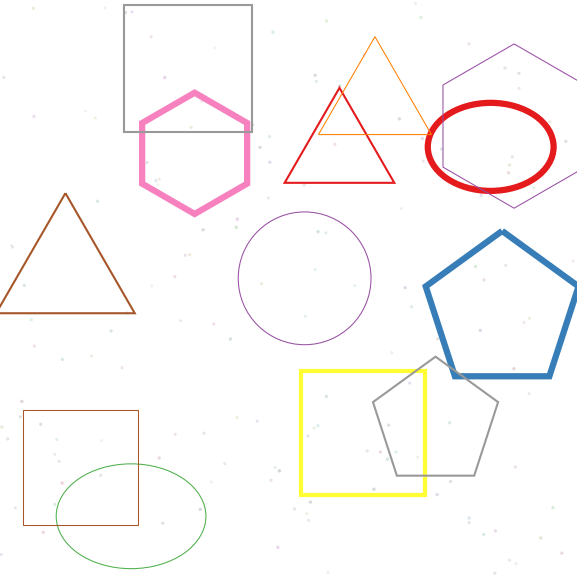[{"shape": "oval", "thickness": 3, "radius": 0.54, "center": [0.85, 0.745]}, {"shape": "triangle", "thickness": 1, "radius": 0.55, "center": [0.588, 0.737]}, {"shape": "pentagon", "thickness": 3, "radius": 0.7, "center": [0.869, 0.46]}, {"shape": "oval", "thickness": 0.5, "radius": 0.65, "center": [0.227, 0.105]}, {"shape": "hexagon", "thickness": 0.5, "radius": 0.71, "center": [0.89, 0.781]}, {"shape": "circle", "thickness": 0.5, "radius": 0.57, "center": [0.527, 0.517]}, {"shape": "triangle", "thickness": 0.5, "radius": 0.56, "center": [0.649, 0.823]}, {"shape": "square", "thickness": 2, "radius": 0.54, "center": [0.628, 0.25]}, {"shape": "square", "thickness": 0.5, "radius": 0.5, "center": [0.139, 0.19]}, {"shape": "triangle", "thickness": 1, "radius": 0.69, "center": [0.113, 0.526]}, {"shape": "hexagon", "thickness": 3, "radius": 0.52, "center": [0.337, 0.734]}, {"shape": "square", "thickness": 1, "radius": 0.55, "center": [0.326, 0.88]}, {"shape": "pentagon", "thickness": 1, "radius": 0.57, "center": [0.754, 0.268]}]